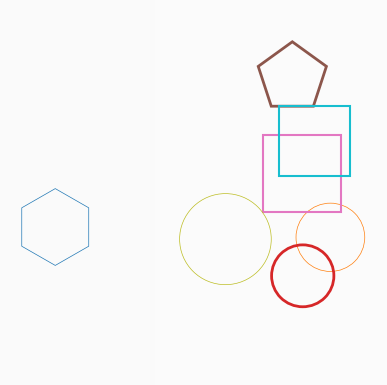[{"shape": "hexagon", "thickness": 0.5, "radius": 0.5, "center": [0.143, 0.41]}, {"shape": "circle", "thickness": 0.5, "radius": 0.44, "center": [0.853, 0.384]}, {"shape": "circle", "thickness": 2, "radius": 0.4, "center": [0.781, 0.284]}, {"shape": "pentagon", "thickness": 2, "radius": 0.46, "center": [0.754, 0.799]}, {"shape": "square", "thickness": 1.5, "radius": 0.5, "center": [0.78, 0.549]}, {"shape": "circle", "thickness": 0.5, "radius": 0.59, "center": [0.582, 0.379]}, {"shape": "square", "thickness": 1.5, "radius": 0.46, "center": [0.812, 0.633]}]